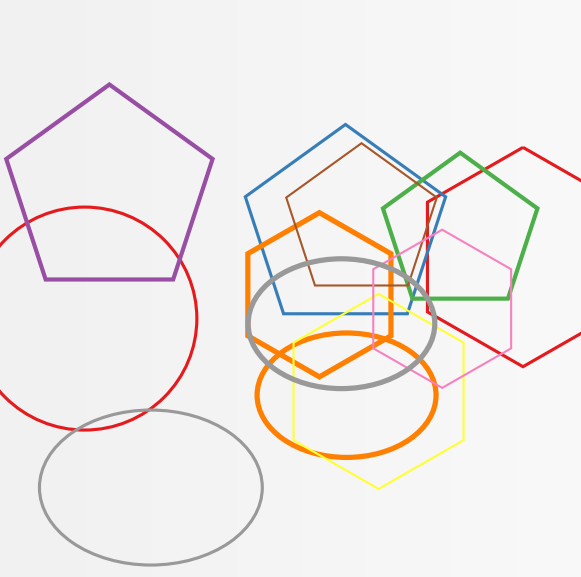[{"shape": "hexagon", "thickness": 1.5, "radius": 0.95, "center": [0.9, 0.554]}, {"shape": "circle", "thickness": 1.5, "radius": 0.97, "center": [0.146, 0.447]}, {"shape": "pentagon", "thickness": 1.5, "radius": 0.91, "center": [0.594, 0.602]}, {"shape": "pentagon", "thickness": 2, "radius": 0.7, "center": [0.792, 0.595]}, {"shape": "pentagon", "thickness": 2, "radius": 0.93, "center": [0.188, 0.666]}, {"shape": "hexagon", "thickness": 2.5, "radius": 0.71, "center": [0.549, 0.489]}, {"shape": "oval", "thickness": 2.5, "radius": 0.77, "center": [0.596, 0.315]}, {"shape": "hexagon", "thickness": 1, "radius": 0.84, "center": [0.651, 0.321]}, {"shape": "pentagon", "thickness": 1, "radius": 0.68, "center": [0.622, 0.615]}, {"shape": "hexagon", "thickness": 1, "radius": 0.68, "center": [0.761, 0.464]}, {"shape": "oval", "thickness": 1.5, "radius": 0.96, "center": [0.26, 0.155]}, {"shape": "oval", "thickness": 2.5, "radius": 0.8, "center": [0.587, 0.439]}]